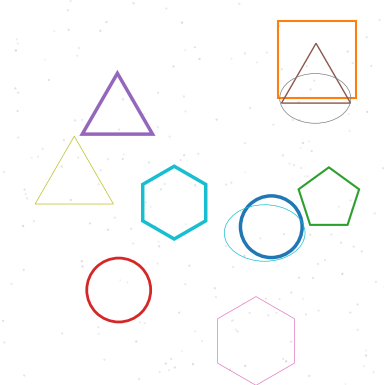[{"shape": "circle", "thickness": 2.5, "radius": 0.4, "center": [0.705, 0.411]}, {"shape": "square", "thickness": 1.5, "radius": 0.5, "center": [0.823, 0.844]}, {"shape": "pentagon", "thickness": 1.5, "radius": 0.41, "center": [0.854, 0.483]}, {"shape": "circle", "thickness": 2, "radius": 0.41, "center": [0.308, 0.247]}, {"shape": "triangle", "thickness": 2.5, "radius": 0.53, "center": [0.305, 0.704]}, {"shape": "triangle", "thickness": 1, "radius": 0.52, "center": [0.821, 0.784]}, {"shape": "hexagon", "thickness": 0.5, "radius": 0.58, "center": [0.665, 0.114]}, {"shape": "oval", "thickness": 0.5, "radius": 0.46, "center": [0.819, 0.744]}, {"shape": "triangle", "thickness": 0.5, "radius": 0.59, "center": [0.193, 0.529]}, {"shape": "oval", "thickness": 0.5, "radius": 0.52, "center": [0.687, 0.395]}, {"shape": "hexagon", "thickness": 2.5, "radius": 0.47, "center": [0.453, 0.474]}]